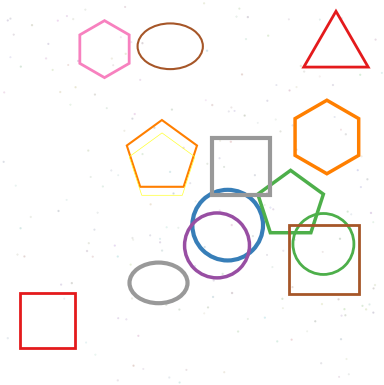[{"shape": "square", "thickness": 2, "radius": 0.36, "center": [0.123, 0.167]}, {"shape": "triangle", "thickness": 2, "radius": 0.48, "center": [0.873, 0.874]}, {"shape": "circle", "thickness": 3, "radius": 0.46, "center": [0.591, 0.415]}, {"shape": "pentagon", "thickness": 2.5, "radius": 0.45, "center": [0.755, 0.468]}, {"shape": "circle", "thickness": 2, "radius": 0.4, "center": [0.84, 0.366]}, {"shape": "circle", "thickness": 2.5, "radius": 0.42, "center": [0.564, 0.363]}, {"shape": "pentagon", "thickness": 1.5, "radius": 0.48, "center": [0.421, 0.592]}, {"shape": "hexagon", "thickness": 2.5, "radius": 0.48, "center": [0.849, 0.644]}, {"shape": "pentagon", "thickness": 0.5, "radius": 0.45, "center": [0.421, 0.565]}, {"shape": "square", "thickness": 2, "radius": 0.45, "center": [0.841, 0.326]}, {"shape": "oval", "thickness": 1.5, "radius": 0.42, "center": [0.442, 0.88]}, {"shape": "hexagon", "thickness": 2, "radius": 0.37, "center": [0.271, 0.872]}, {"shape": "square", "thickness": 3, "radius": 0.37, "center": [0.626, 0.568]}, {"shape": "oval", "thickness": 3, "radius": 0.38, "center": [0.412, 0.265]}]